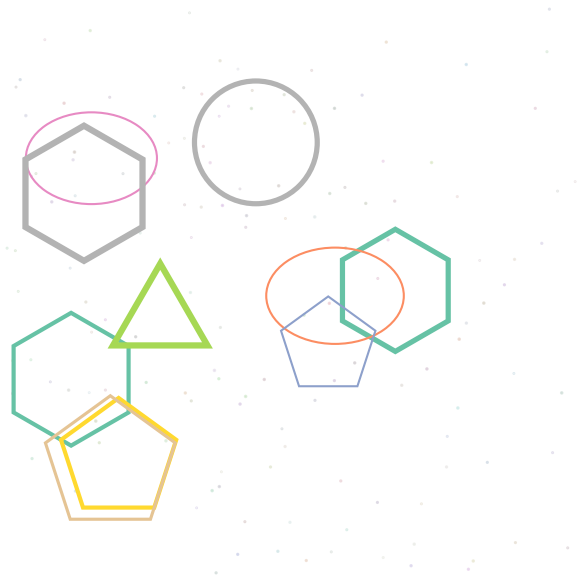[{"shape": "hexagon", "thickness": 2, "radius": 0.57, "center": [0.123, 0.342]}, {"shape": "hexagon", "thickness": 2.5, "radius": 0.53, "center": [0.685, 0.496]}, {"shape": "oval", "thickness": 1, "radius": 0.6, "center": [0.58, 0.487]}, {"shape": "pentagon", "thickness": 1, "radius": 0.43, "center": [0.568, 0.4]}, {"shape": "oval", "thickness": 1, "radius": 0.57, "center": [0.158, 0.725]}, {"shape": "triangle", "thickness": 3, "radius": 0.47, "center": [0.277, 0.448]}, {"shape": "pentagon", "thickness": 2, "radius": 0.52, "center": [0.205, 0.205]}, {"shape": "pentagon", "thickness": 1.5, "radius": 0.59, "center": [0.191, 0.196]}, {"shape": "hexagon", "thickness": 3, "radius": 0.59, "center": [0.145, 0.664]}, {"shape": "circle", "thickness": 2.5, "radius": 0.53, "center": [0.443, 0.753]}]